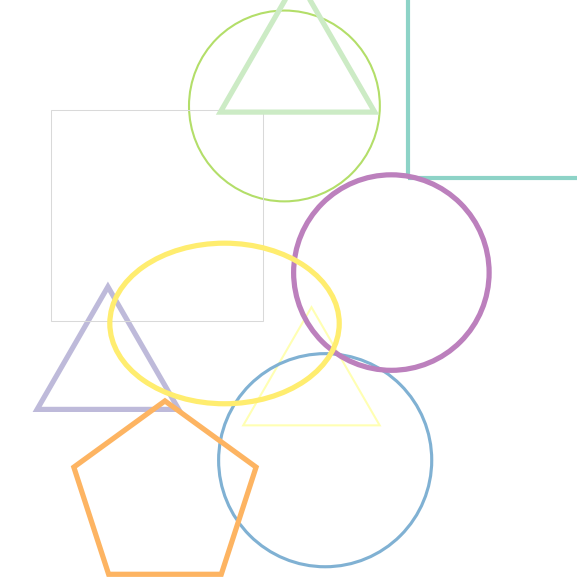[{"shape": "square", "thickness": 2, "radius": 0.8, "center": [0.866, 0.85]}, {"shape": "triangle", "thickness": 1, "radius": 0.68, "center": [0.539, 0.331]}, {"shape": "triangle", "thickness": 2.5, "radius": 0.71, "center": [0.187, 0.361]}, {"shape": "circle", "thickness": 1.5, "radius": 0.92, "center": [0.563, 0.202]}, {"shape": "pentagon", "thickness": 2.5, "radius": 0.83, "center": [0.286, 0.139]}, {"shape": "circle", "thickness": 1, "radius": 0.83, "center": [0.493, 0.816]}, {"shape": "square", "thickness": 0.5, "radius": 0.92, "center": [0.272, 0.626]}, {"shape": "circle", "thickness": 2.5, "radius": 0.85, "center": [0.678, 0.527]}, {"shape": "triangle", "thickness": 2.5, "radius": 0.77, "center": [0.515, 0.882]}, {"shape": "oval", "thickness": 2.5, "radius": 0.99, "center": [0.389, 0.439]}]